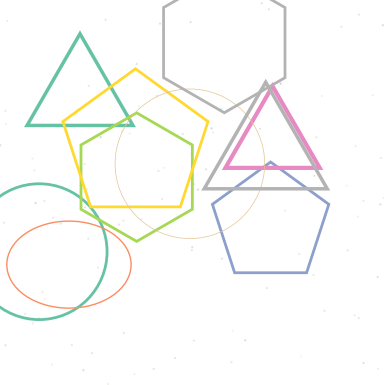[{"shape": "circle", "thickness": 2, "radius": 0.88, "center": [0.102, 0.346]}, {"shape": "triangle", "thickness": 2.5, "radius": 0.79, "center": [0.208, 0.754]}, {"shape": "oval", "thickness": 1, "radius": 0.81, "center": [0.179, 0.313]}, {"shape": "pentagon", "thickness": 2, "radius": 0.79, "center": [0.703, 0.42]}, {"shape": "triangle", "thickness": 3, "radius": 0.71, "center": [0.708, 0.635]}, {"shape": "hexagon", "thickness": 2, "radius": 0.83, "center": [0.355, 0.54]}, {"shape": "pentagon", "thickness": 2, "radius": 0.99, "center": [0.352, 0.623]}, {"shape": "circle", "thickness": 0.5, "radius": 0.97, "center": [0.493, 0.575]}, {"shape": "triangle", "thickness": 2.5, "radius": 0.92, "center": [0.69, 0.602]}, {"shape": "hexagon", "thickness": 2, "radius": 0.91, "center": [0.583, 0.889]}]